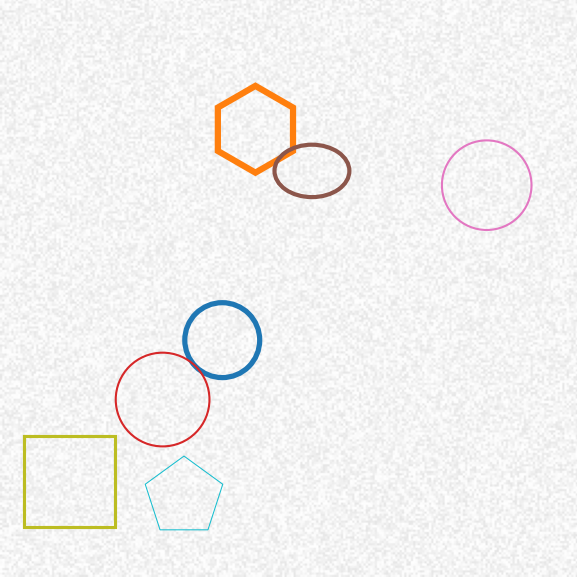[{"shape": "circle", "thickness": 2.5, "radius": 0.32, "center": [0.385, 0.41]}, {"shape": "hexagon", "thickness": 3, "radius": 0.38, "center": [0.442, 0.775]}, {"shape": "circle", "thickness": 1, "radius": 0.41, "center": [0.282, 0.307]}, {"shape": "oval", "thickness": 2, "radius": 0.32, "center": [0.54, 0.703]}, {"shape": "circle", "thickness": 1, "radius": 0.39, "center": [0.843, 0.678]}, {"shape": "square", "thickness": 1.5, "radius": 0.4, "center": [0.12, 0.166]}, {"shape": "pentagon", "thickness": 0.5, "radius": 0.35, "center": [0.319, 0.139]}]